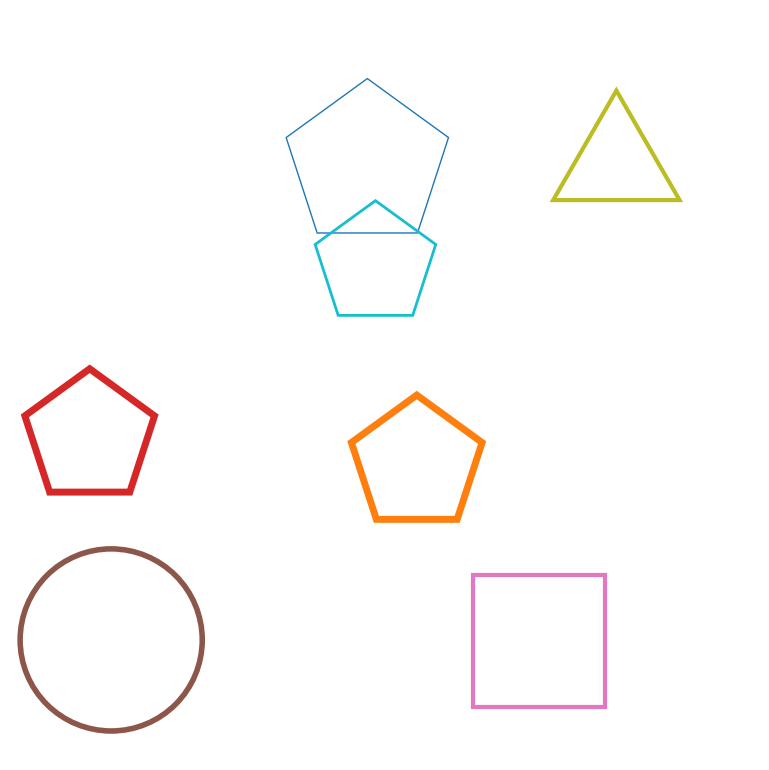[{"shape": "pentagon", "thickness": 0.5, "radius": 0.55, "center": [0.477, 0.787]}, {"shape": "pentagon", "thickness": 2.5, "radius": 0.45, "center": [0.541, 0.398]}, {"shape": "pentagon", "thickness": 2.5, "radius": 0.44, "center": [0.116, 0.433]}, {"shape": "circle", "thickness": 2, "radius": 0.59, "center": [0.144, 0.169]}, {"shape": "square", "thickness": 1.5, "radius": 0.43, "center": [0.7, 0.167]}, {"shape": "triangle", "thickness": 1.5, "radius": 0.47, "center": [0.8, 0.788]}, {"shape": "pentagon", "thickness": 1, "radius": 0.41, "center": [0.488, 0.657]}]